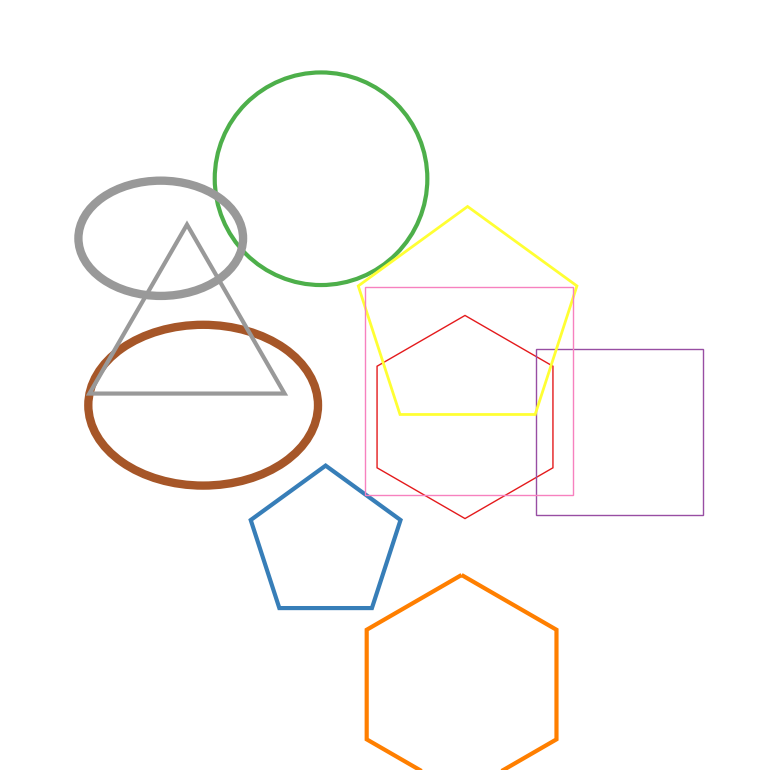[{"shape": "hexagon", "thickness": 0.5, "radius": 0.66, "center": [0.604, 0.458]}, {"shape": "pentagon", "thickness": 1.5, "radius": 0.51, "center": [0.423, 0.293]}, {"shape": "circle", "thickness": 1.5, "radius": 0.69, "center": [0.417, 0.768]}, {"shape": "square", "thickness": 0.5, "radius": 0.54, "center": [0.805, 0.439]}, {"shape": "hexagon", "thickness": 1.5, "radius": 0.71, "center": [0.599, 0.111]}, {"shape": "pentagon", "thickness": 1, "radius": 0.75, "center": [0.607, 0.583]}, {"shape": "oval", "thickness": 3, "radius": 0.75, "center": [0.264, 0.474]}, {"shape": "square", "thickness": 0.5, "radius": 0.68, "center": [0.609, 0.493]}, {"shape": "triangle", "thickness": 1.5, "radius": 0.73, "center": [0.243, 0.562]}, {"shape": "oval", "thickness": 3, "radius": 0.53, "center": [0.209, 0.691]}]